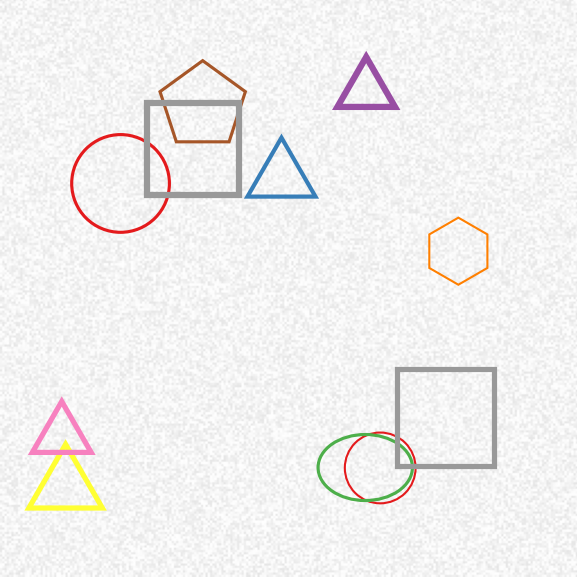[{"shape": "circle", "thickness": 1.5, "radius": 0.42, "center": [0.209, 0.681]}, {"shape": "circle", "thickness": 1, "radius": 0.31, "center": [0.658, 0.189]}, {"shape": "triangle", "thickness": 2, "radius": 0.34, "center": [0.487, 0.693]}, {"shape": "oval", "thickness": 1.5, "radius": 0.41, "center": [0.632, 0.19]}, {"shape": "triangle", "thickness": 3, "radius": 0.29, "center": [0.634, 0.843]}, {"shape": "hexagon", "thickness": 1, "radius": 0.29, "center": [0.794, 0.564]}, {"shape": "triangle", "thickness": 2.5, "radius": 0.37, "center": [0.114, 0.156]}, {"shape": "pentagon", "thickness": 1.5, "radius": 0.39, "center": [0.351, 0.816]}, {"shape": "triangle", "thickness": 2.5, "radius": 0.29, "center": [0.107, 0.245]}, {"shape": "square", "thickness": 3, "radius": 0.4, "center": [0.334, 0.741]}, {"shape": "square", "thickness": 2.5, "radius": 0.42, "center": [0.771, 0.276]}]